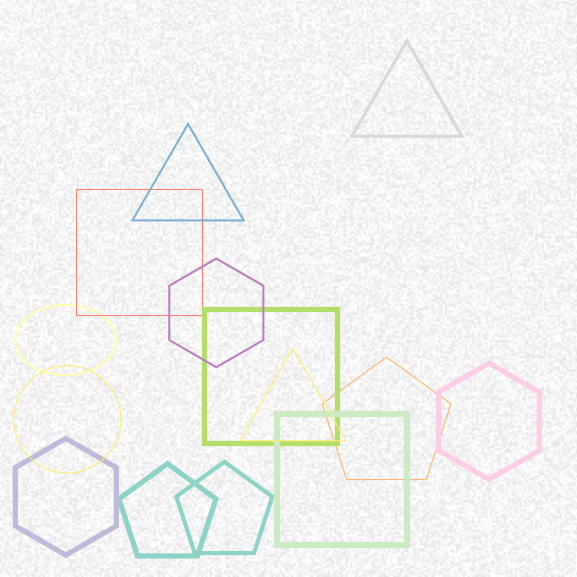[{"shape": "pentagon", "thickness": 2.5, "radius": 0.44, "center": [0.29, 0.108]}, {"shape": "pentagon", "thickness": 2, "radius": 0.44, "center": [0.388, 0.112]}, {"shape": "oval", "thickness": 1, "radius": 0.43, "center": [0.114, 0.41]}, {"shape": "hexagon", "thickness": 2.5, "radius": 0.51, "center": [0.114, 0.139]}, {"shape": "square", "thickness": 0.5, "radius": 0.55, "center": [0.241, 0.563]}, {"shape": "triangle", "thickness": 1, "radius": 0.56, "center": [0.326, 0.673]}, {"shape": "pentagon", "thickness": 0.5, "radius": 0.59, "center": [0.669, 0.264]}, {"shape": "square", "thickness": 2.5, "radius": 0.58, "center": [0.469, 0.348]}, {"shape": "hexagon", "thickness": 2.5, "radius": 0.5, "center": [0.847, 0.27]}, {"shape": "triangle", "thickness": 1.5, "radius": 0.55, "center": [0.704, 0.818]}, {"shape": "hexagon", "thickness": 1, "radius": 0.47, "center": [0.375, 0.457]}, {"shape": "square", "thickness": 3, "radius": 0.57, "center": [0.592, 0.168]}, {"shape": "triangle", "thickness": 0.5, "radius": 0.53, "center": [0.507, 0.289]}, {"shape": "circle", "thickness": 0.5, "radius": 0.46, "center": [0.117, 0.273]}]